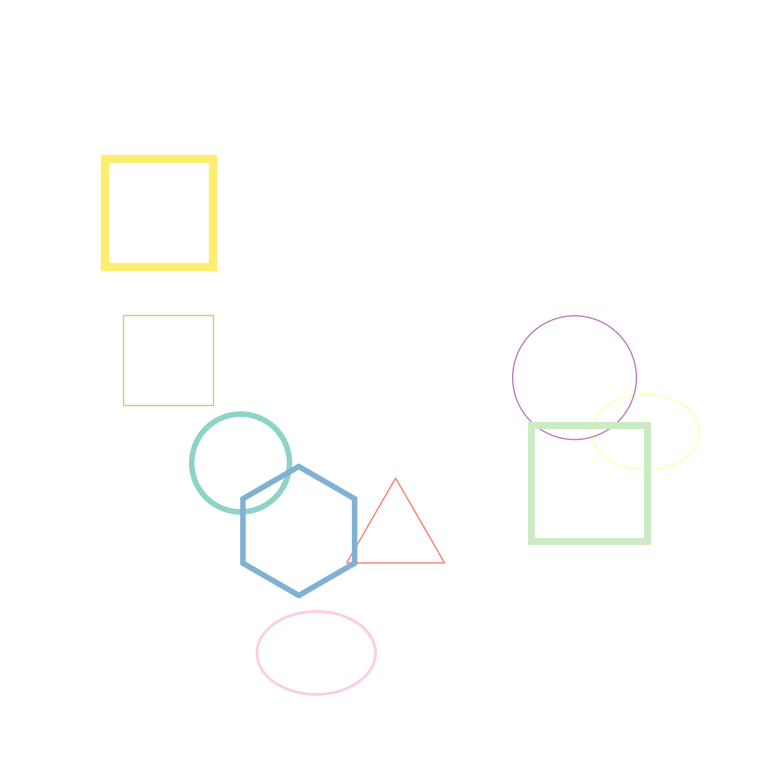[{"shape": "circle", "thickness": 2, "radius": 0.32, "center": [0.312, 0.399]}, {"shape": "oval", "thickness": 0.5, "radius": 0.35, "center": [0.838, 0.439]}, {"shape": "triangle", "thickness": 0.5, "radius": 0.37, "center": [0.514, 0.306]}, {"shape": "hexagon", "thickness": 2, "radius": 0.42, "center": [0.388, 0.31]}, {"shape": "square", "thickness": 0.5, "radius": 0.29, "center": [0.218, 0.533]}, {"shape": "oval", "thickness": 1, "radius": 0.38, "center": [0.411, 0.152]}, {"shape": "circle", "thickness": 0.5, "radius": 0.4, "center": [0.746, 0.51]}, {"shape": "square", "thickness": 2.5, "radius": 0.38, "center": [0.765, 0.373]}, {"shape": "square", "thickness": 3, "radius": 0.35, "center": [0.206, 0.723]}]